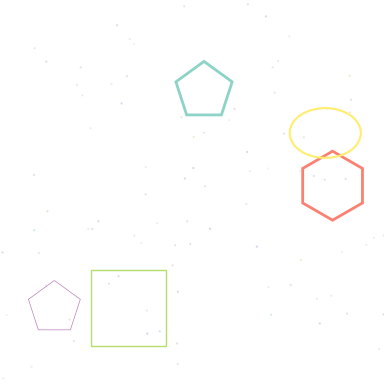[{"shape": "pentagon", "thickness": 2, "radius": 0.38, "center": [0.53, 0.764]}, {"shape": "hexagon", "thickness": 2, "radius": 0.45, "center": [0.864, 0.518]}, {"shape": "square", "thickness": 1, "radius": 0.49, "center": [0.334, 0.2]}, {"shape": "pentagon", "thickness": 0.5, "radius": 0.35, "center": [0.141, 0.201]}, {"shape": "oval", "thickness": 1.5, "radius": 0.46, "center": [0.845, 0.655]}]